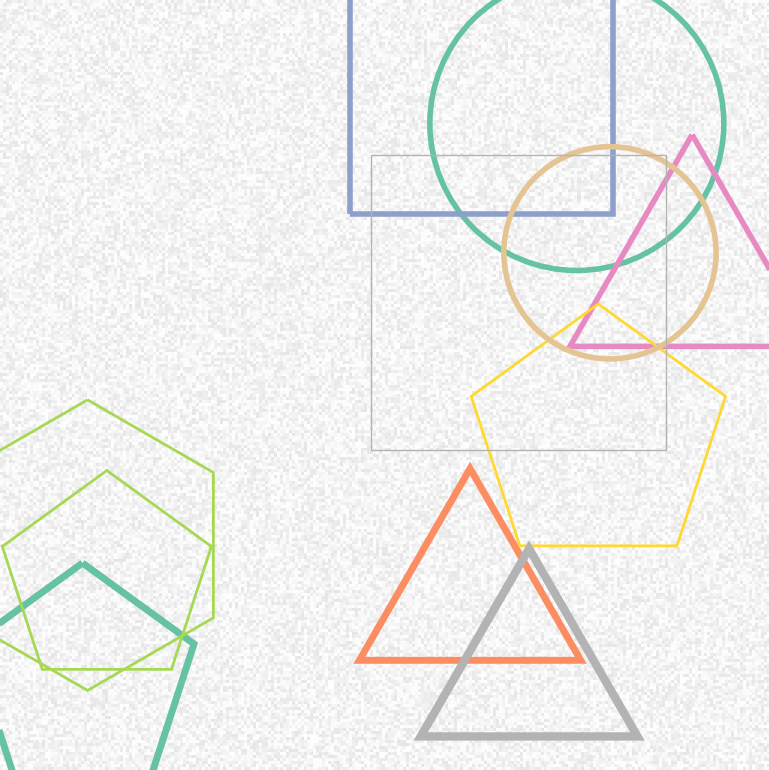[{"shape": "circle", "thickness": 2, "radius": 0.95, "center": [0.749, 0.84]}, {"shape": "pentagon", "thickness": 2.5, "radius": 0.76, "center": [0.107, 0.117]}, {"shape": "triangle", "thickness": 2.5, "radius": 0.83, "center": [0.61, 0.225]}, {"shape": "square", "thickness": 2, "radius": 0.85, "center": [0.625, 0.892]}, {"shape": "triangle", "thickness": 2, "radius": 0.92, "center": [0.899, 0.642]}, {"shape": "hexagon", "thickness": 1, "radius": 0.94, "center": [0.114, 0.292]}, {"shape": "pentagon", "thickness": 1, "radius": 0.71, "center": [0.139, 0.246]}, {"shape": "pentagon", "thickness": 1, "radius": 0.87, "center": [0.777, 0.432]}, {"shape": "circle", "thickness": 2, "radius": 0.69, "center": [0.792, 0.672]}, {"shape": "square", "thickness": 0.5, "radius": 0.96, "center": [0.674, 0.607]}, {"shape": "triangle", "thickness": 3, "radius": 0.81, "center": [0.687, 0.125]}]